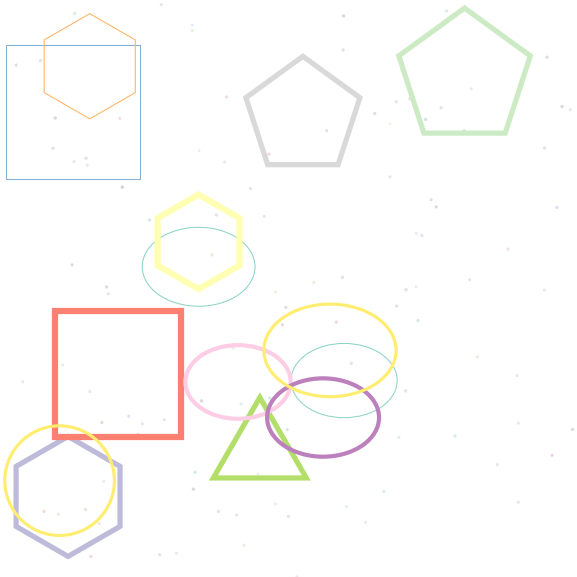[{"shape": "oval", "thickness": 0.5, "radius": 0.49, "center": [0.344, 0.537]}, {"shape": "oval", "thickness": 0.5, "radius": 0.46, "center": [0.596, 0.34]}, {"shape": "hexagon", "thickness": 3, "radius": 0.41, "center": [0.344, 0.58]}, {"shape": "hexagon", "thickness": 2.5, "radius": 0.52, "center": [0.118, 0.14]}, {"shape": "square", "thickness": 3, "radius": 0.55, "center": [0.204, 0.352]}, {"shape": "square", "thickness": 0.5, "radius": 0.58, "center": [0.127, 0.805]}, {"shape": "hexagon", "thickness": 0.5, "radius": 0.46, "center": [0.155, 0.884]}, {"shape": "triangle", "thickness": 2.5, "radius": 0.46, "center": [0.45, 0.218]}, {"shape": "oval", "thickness": 2, "radius": 0.46, "center": [0.412, 0.338]}, {"shape": "pentagon", "thickness": 2.5, "radius": 0.52, "center": [0.524, 0.798]}, {"shape": "oval", "thickness": 2, "radius": 0.48, "center": [0.559, 0.276]}, {"shape": "pentagon", "thickness": 2.5, "radius": 0.6, "center": [0.804, 0.865]}, {"shape": "oval", "thickness": 1.5, "radius": 0.57, "center": [0.571, 0.392]}, {"shape": "circle", "thickness": 1.5, "radius": 0.47, "center": [0.103, 0.167]}]